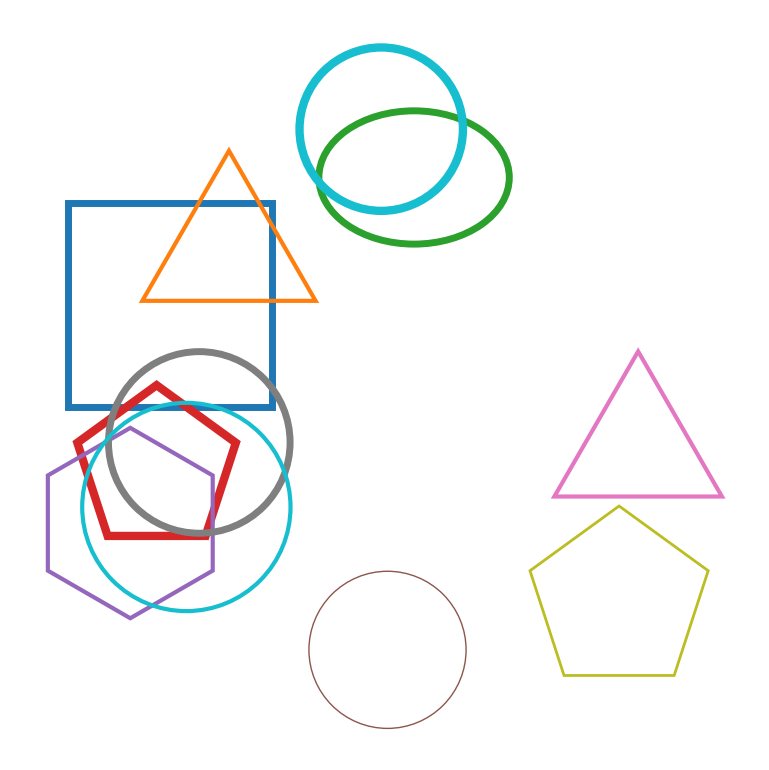[{"shape": "square", "thickness": 2.5, "radius": 0.66, "center": [0.221, 0.604]}, {"shape": "triangle", "thickness": 1.5, "radius": 0.65, "center": [0.297, 0.674]}, {"shape": "oval", "thickness": 2.5, "radius": 0.62, "center": [0.538, 0.77]}, {"shape": "pentagon", "thickness": 3, "radius": 0.54, "center": [0.203, 0.392]}, {"shape": "hexagon", "thickness": 1.5, "radius": 0.62, "center": [0.169, 0.321]}, {"shape": "circle", "thickness": 0.5, "radius": 0.51, "center": [0.503, 0.156]}, {"shape": "triangle", "thickness": 1.5, "radius": 0.63, "center": [0.829, 0.418]}, {"shape": "circle", "thickness": 2.5, "radius": 0.59, "center": [0.259, 0.425]}, {"shape": "pentagon", "thickness": 1, "radius": 0.61, "center": [0.804, 0.221]}, {"shape": "circle", "thickness": 1.5, "radius": 0.68, "center": [0.242, 0.342]}, {"shape": "circle", "thickness": 3, "radius": 0.53, "center": [0.495, 0.832]}]